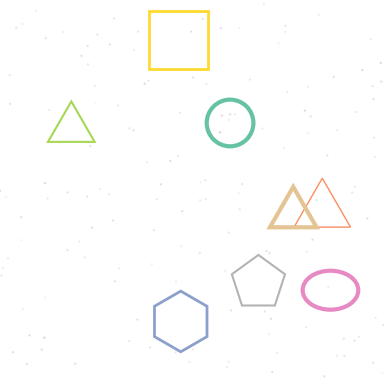[{"shape": "circle", "thickness": 3, "radius": 0.3, "center": [0.598, 0.681]}, {"shape": "triangle", "thickness": 1, "radius": 0.42, "center": [0.837, 0.452]}, {"shape": "hexagon", "thickness": 2, "radius": 0.39, "center": [0.469, 0.165]}, {"shape": "oval", "thickness": 3, "radius": 0.36, "center": [0.858, 0.246]}, {"shape": "triangle", "thickness": 1.5, "radius": 0.35, "center": [0.185, 0.666]}, {"shape": "square", "thickness": 2, "radius": 0.38, "center": [0.463, 0.897]}, {"shape": "triangle", "thickness": 3, "radius": 0.35, "center": [0.762, 0.445]}, {"shape": "pentagon", "thickness": 1.5, "radius": 0.36, "center": [0.671, 0.265]}]